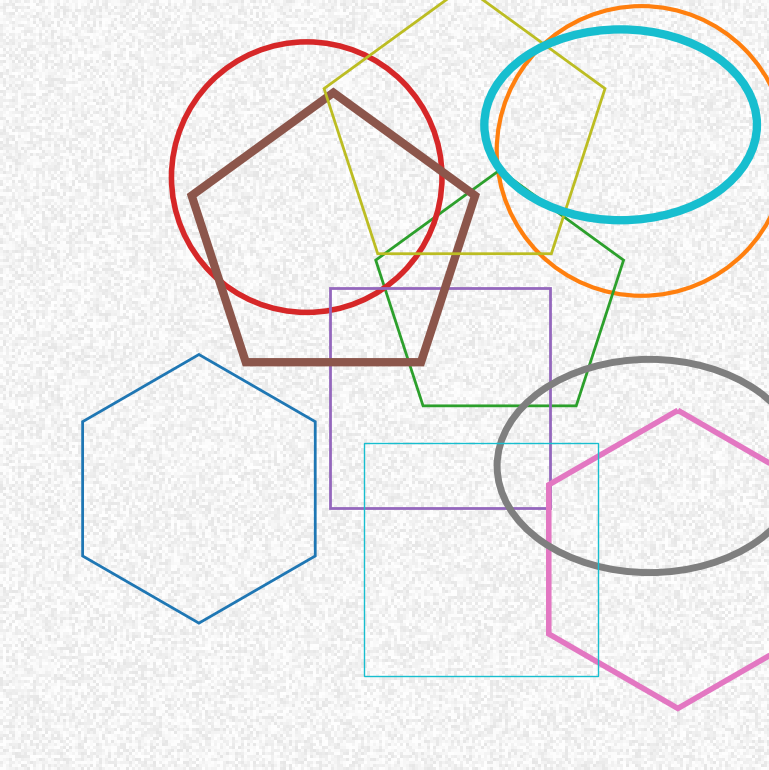[{"shape": "hexagon", "thickness": 1, "radius": 0.87, "center": [0.258, 0.365]}, {"shape": "circle", "thickness": 1.5, "radius": 0.94, "center": [0.833, 0.804]}, {"shape": "pentagon", "thickness": 1, "radius": 0.85, "center": [0.649, 0.61]}, {"shape": "circle", "thickness": 2, "radius": 0.88, "center": [0.398, 0.77]}, {"shape": "square", "thickness": 1, "radius": 0.72, "center": [0.571, 0.483]}, {"shape": "pentagon", "thickness": 3, "radius": 0.97, "center": [0.433, 0.686]}, {"shape": "hexagon", "thickness": 2, "radius": 0.97, "center": [0.88, 0.274]}, {"shape": "oval", "thickness": 2.5, "radius": 0.99, "center": [0.843, 0.395]}, {"shape": "pentagon", "thickness": 1, "radius": 0.96, "center": [0.603, 0.826]}, {"shape": "square", "thickness": 0.5, "radius": 0.76, "center": [0.624, 0.273]}, {"shape": "oval", "thickness": 3, "radius": 0.89, "center": [0.806, 0.838]}]